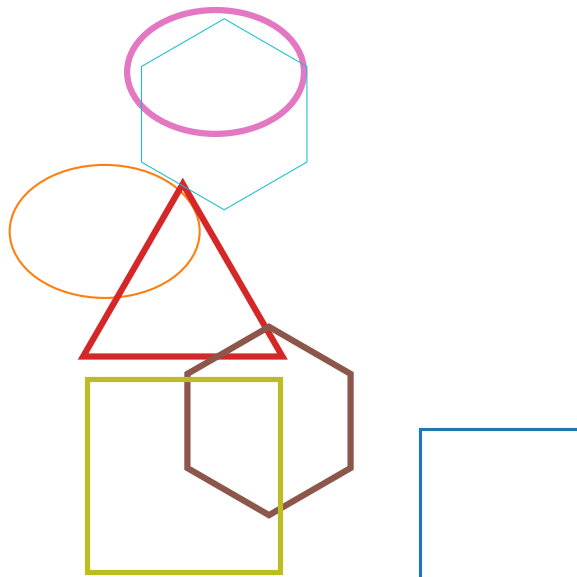[{"shape": "square", "thickness": 1.5, "radius": 0.7, "center": [0.866, 0.116]}, {"shape": "oval", "thickness": 1, "radius": 0.82, "center": [0.181, 0.598]}, {"shape": "triangle", "thickness": 3, "radius": 1.0, "center": [0.316, 0.481]}, {"shape": "hexagon", "thickness": 3, "radius": 0.82, "center": [0.466, 0.27]}, {"shape": "oval", "thickness": 3, "radius": 0.77, "center": [0.373, 0.875]}, {"shape": "square", "thickness": 2.5, "radius": 0.84, "center": [0.318, 0.175]}, {"shape": "hexagon", "thickness": 0.5, "radius": 0.83, "center": [0.388, 0.801]}]